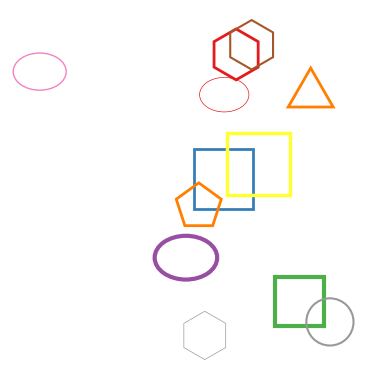[{"shape": "hexagon", "thickness": 2, "radius": 0.33, "center": [0.613, 0.859]}, {"shape": "oval", "thickness": 0.5, "radius": 0.32, "center": [0.582, 0.754]}, {"shape": "square", "thickness": 2, "radius": 0.39, "center": [0.58, 0.535]}, {"shape": "square", "thickness": 3, "radius": 0.32, "center": [0.778, 0.218]}, {"shape": "oval", "thickness": 3, "radius": 0.41, "center": [0.483, 0.331]}, {"shape": "pentagon", "thickness": 2, "radius": 0.31, "center": [0.516, 0.464]}, {"shape": "triangle", "thickness": 2, "radius": 0.34, "center": [0.807, 0.756]}, {"shape": "square", "thickness": 2.5, "radius": 0.4, "center": [0.671, 0.575]}, {"shape": "hexagon", "thickness": 1.5, "radius": 0.32, "center": [0.654, 0.884]}, {"shape": "oval", "thickness": 1, "radius": 0.34, "center": [0.103, 0.814]}, {"shape": "circle", "thickness": 1.5, "radius": 0.31, "center": [0.857, 0.164]}, {"shape": "hexagon", "thickness": 0.5, "radius": 0.31, "center": [0.532, 0.129]}]